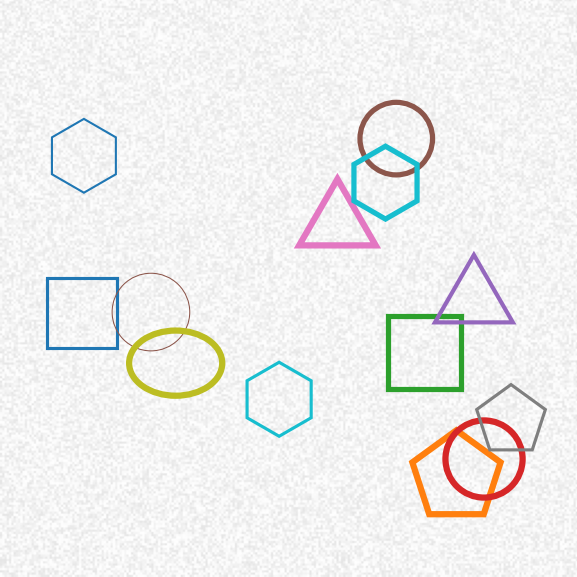[{"shape": "square", "thickness": 1.5, "radius": 0.3, "center": [0.142, 0.458]}, {"shape": "hexagon", "thickness": 1, "radius": 0.32, "center": [0.145, 0.729]}, {"shape": "pentagon", "thickness": 3, "radius": 0.4, "center": [0.79, 0.174]}, {"shape": "square", "thickness": 2.5, "radius": 0.32, "center": [0.735, 0.389]}, {"shape": "circle", "thickness": 3, "radius": 0.33, "center": [0.838, 0.204]}, {"shape": "triangle", "thickness": 2, "radius": 0.39, "center": [0.821, 0.48]}, {"shape": "circle", "thickness": 0.5, "radius": 0.34, "center": [0.261, 0.459]}, {"shape": "circle", "thickness": 2.5, "radius": 0.31, "center": [0.686, 0.759]}, {"shape": "triangle", "thickness": 3, "radius": 0.38, "center": [0.584, 0.612]}, {"shape": "pentagon", "thickness": 1.5, "radius": 0.31, "center": [0.885, 0.271]}, {"shape": "oval", "thickness": 3, "radius": 0.4, "center": [0.304, 0.37]}, {"shape": "hexagon", "thickness": 1.5, "radius": 0.32, "center": [0.483, 0.308]}, {"shape": "hexagon", "thickness": 2.5, "radius": 0.32, "center": [0.668, 0.683]}]